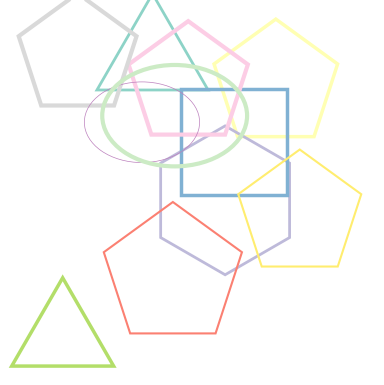[{"shape": "triangle", "thickness": 2, "radius": 0.83, "center": [0.396, 0.85]}, {"shape": "pentagon", "thickness": 2.5, "radius": 0.84, "center": [0.716, 0.782]}, {"shape": "hexagon", "thickness": 2, "radius": 0.97, "center": [0.585, 0.48]}, {"shape": "pentagon", "thickness": 1.5, "radius": 0.94, "center": [0.449, 0.287]}, {"shape": "square", "thickness": 2.5, "radius": 0.69, "center": [0.607, 0.632]}, {"shape": "triangle", "thickness": 2.5, "radius": 0.76, "center": [0.163, 0.126]}, {"shape": "pentagon", "thickness": 3, "radius": 0.81, "center": [0.489, 0.782]}, {"shape": "pentagon", "thickness": 3, "radius": 0.8, "center": [0.202, 0.856]}, {"shape": "oval", "thickness": 0.5, "radius": 0.75, "center": [0.369, 0.682]}, {"shape": "oval", "thickness": 3, "radius": 0.94, "center": [0.454, 0.7]}, {"shape": "pentagon", "thickness": 1.5, "radius": 0.84, "center": [0.779, 0.444]}]